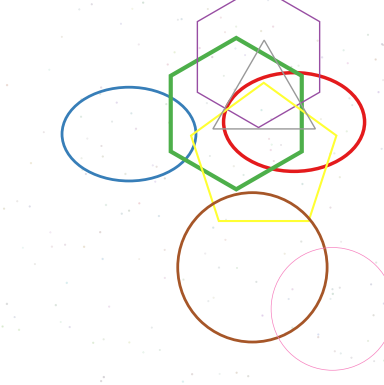[{"shape": "oval", "thickness": 2.5, "radius": 0.92, "center": [0.764, 0.683]}, {"shape": "oval", "thickness": 2, "radius": 0.87, "center": [0.335, 0.652]}, {"shape": "hexagon", "thickness": 3, "radius": 0.98, "center": [0.614, 0.705]}, {"shape": "hexagon", "thickness": 1, "radius": 0.92, "center": [0.671, 0.852]}, {"shape": "pentagon", "thickness": 1.5, "radius": 0.99, "center": [0.685, 0.586]}, {"shape": "circle", "thickness": 2, "radius": 0.97, "center": [0.656, 0.306]}, {"shape": "circle", "thickness": 0.5, "radius": 0.8, "center": [0.864, 0.198]}, {"shape": "triangle", "thickness": 1, "radius": 0.77, "center": [0.686, 0.742]}]